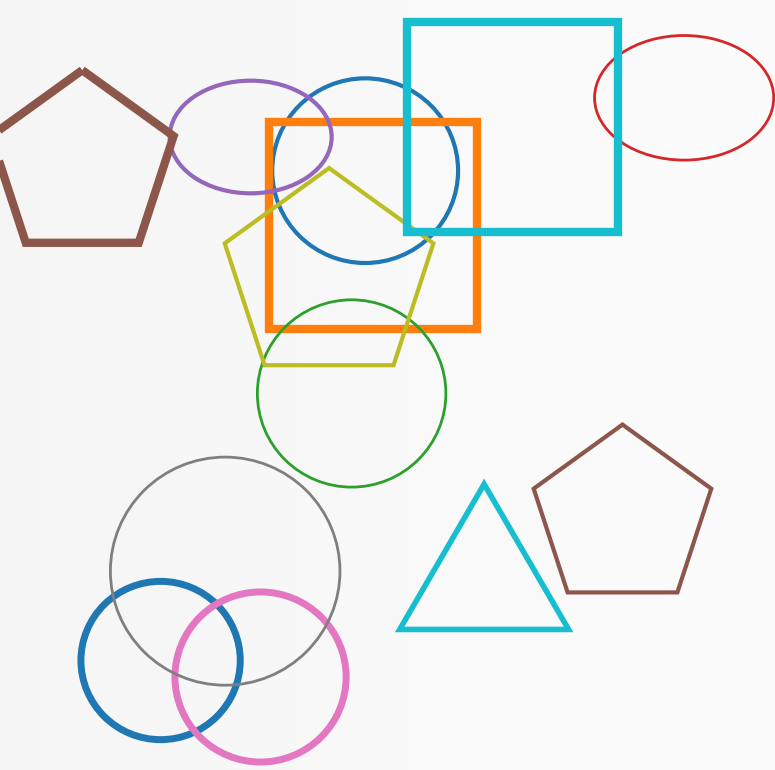[{"shape": "circle", "thickness": 1.5, "radius": 0.6, "center": [0.471, 0.778]}, {"shape": "circle", "thickness": 2.5, "radius": 0.51, "center": [0.207, 0.142]}, {"shape": "square", "thickness": 3, "radius": 0.67, "center": [0.481, 0.707]}, {"shape": "circle", "thickness": 1, "radius": 0.61, "center": [0.454, 0.489]}, {"shape": "oval", "thickness": 1, "radius": 0.58, "center": [0.883, 0.873]}, {"shape": "oval", "thickness": 1.5, "radius": 0.52, "center": [0.323, 0.822]}, {"shape": "pentagon", "thickness": 1.5, "radius": 0.6, "center": [0.803, 0.328]}, {"shape": "pentagon", "thickness": 3, "radius": 0.62, "center": [0.106, 0.785]}, {"shape": "circle", "thickness": 2.5, "radius": 0.55, "center": [0.336, 0.121]}, {"shape": "circle", "thickness": 1, "radius": 0.74, "center": [0.291, 0.258]}, {"shape": "pentagon", "thickness": 1.5, "radius": 0.71, "center": [0.425, 0.64]}, {"shape": "triangle", "thickness": 2, "radius": 0.63, "center": [0.625, 0.245]}, {"shape": "square", "thickness": 3, "radius": 0.68, "center": [0.661, 0.835]}]